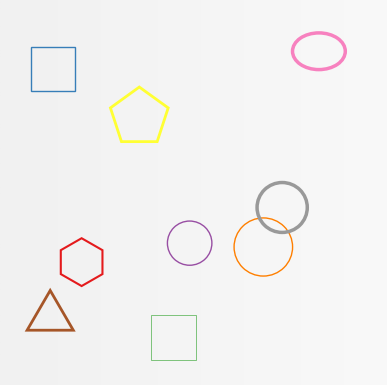[{"shape": "hexagon", "thickness": 1.5, "radius": 0.31, "center": [0.211, 0.319]}, {"shape": "square", "thickness": 1, "radius": 0.29, "center": [0.137, 0.821]}, {"shape": "square", "thickness": 0.5, "radius": 0.29, "center": [0.448, 0.123]}, {"shape": "circle", "thickness": 1, "radius": 0.29, "center": [0.489, 0.368]}, {"shape": "circle", "thickness": 1, "radius": 0.38, "center": [0.68, 0.358]}, {"shape": "pentagon", "thickness": 2, "radius": 0.39, "center": [0.36, 0.696]}, {"shape": "triangle", "thickness": 2, "radius": 0.34, "center": [0.13, 0.177]}, {"shape": "oval", "thickness": 2.5, "radius": 0.34, "center": [0.823, 0.867]}, {"shape": "circle", "thickness": 2.5, "radius": 0.32, "center": [0.728, 0.461]}]